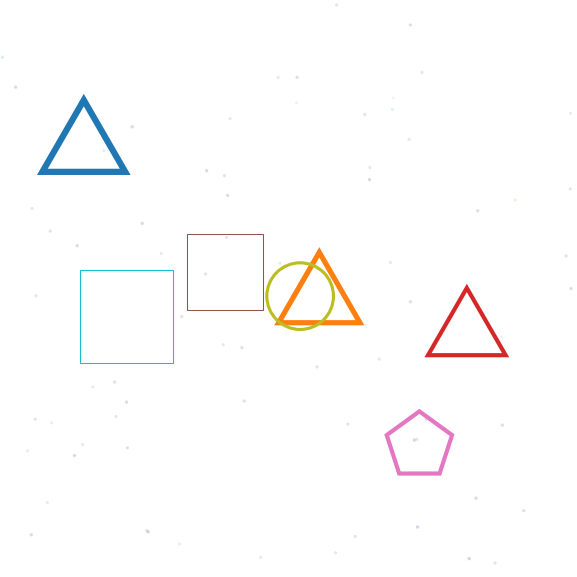[{"shape": "triangle", "thickness": 3, "radius": 0.41, "center": [0.145, 0.743]}, {"shape": "triangle", "thickness": 2.5, "radius": 0.41, "center": [0.553, 0.481]}, {"shape": "triangle", "thickness": 2, "radius": 0.39, "center": [0.808, 0.423]}, {"shape": "square", "thickness": 0.5, "radius": 0.33, "center": [0.389, 0.528]}, {"shape": "pentagon", "thickness": 2, "radius": 0.3, "center": [0.726, 0.227]}, {"shape": "circle", "thickness": 1.5, "radius": 0.29, "center": [0.52, 0.486]}, {"shape": "square", "thickness": 0.5, "radius": 0.4, "center": [0.218, 0.451]}]